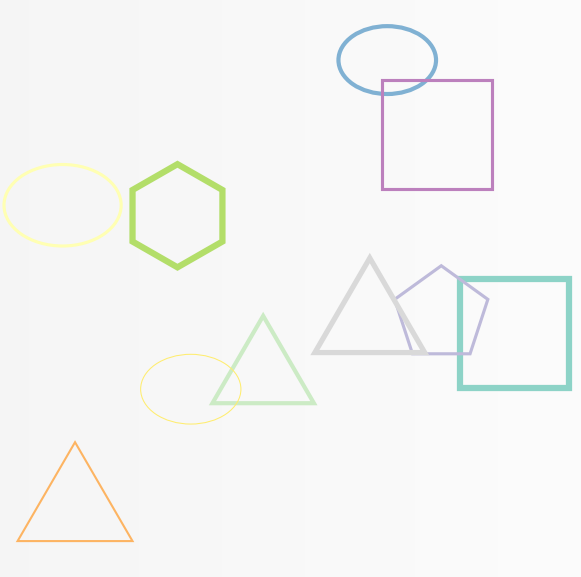[{"shape": "square", "thickness": 3, "radius": 0.47, "center": [0.885, 0.421]}, {"shape": "oval", "thickness": 1.5, "radius": 0.5, "center": [0.108, 0.644]}, {"shape": "pentagon", "thickness": 1.5, "radius": 0.42, "center": [0.759, 0.455]}, {"shape": "oval", "thickness": 2, "radius": 0.42, "center": [0.666, 0.895]}, {"shape": "triangle", "thickness": 1, "radius": 0.57, "center": [0.129, 0.119]}, {"shape": "hexagon", "thickness": 3, "radius": 0.45, "center": [0.305, 0.626]}, {"shape": "triangle", "thickness": 2.5, "radius": 0.55, "center": [0.636, 0.443]}, {"shape": "square", "thickness": 1.5, "radius": 0.47, "center": [0.752, 0.766]}, {"shape": "triangle", "thickness": 2, "radius": 0.5, "center": [0.453, 0.351]}, {"shape": "oval", "thickness": 0.5, "radius": 0.43, "center": [0.328, 0.325]}]